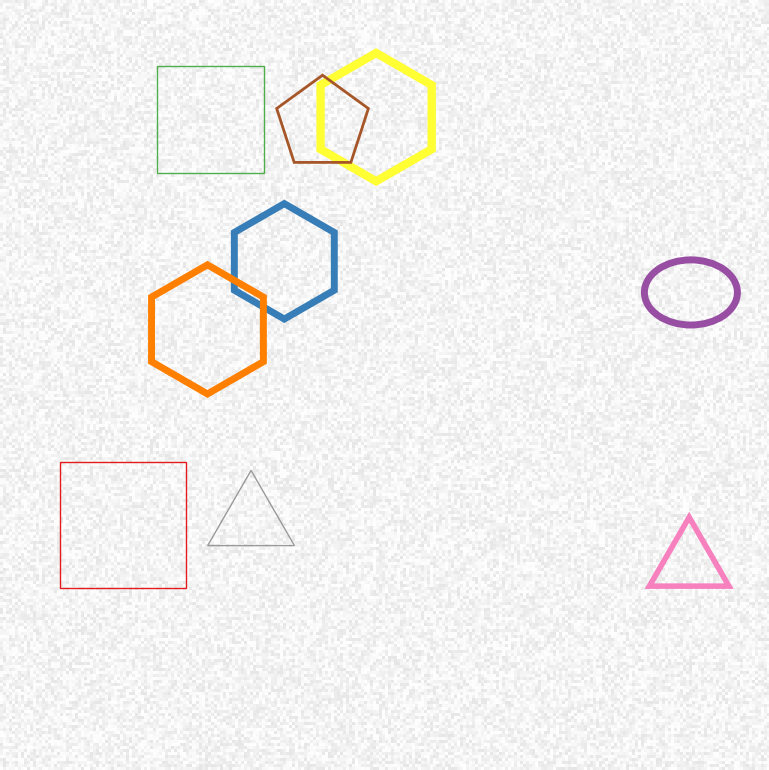[{"shape": "square", "thickness": 0.5, "radius": 0.41, "center": [0.16, 0.318]}, {"shape": "hexagon", "thickness": 2.5, "radius": 0.37, "center": [0.369, 0.661]}, {"shape": "square", "thickness": 0.5, "radius": 0.35, "center": [0.273, 0.845]}, {"shape": "oval", "thickness": 2.5, "radius": 0.3, "center": [0.897, 0.62]}, {"shape": "hexagon", "thickness": 2.5, "radius": 0.42, "center": [0.269, 0.572]}, {"shape": "hexagon", "thickness": 3, "radius": 0.42, "center": [0.488, 0.848]}, {"shape": "pentagon", "thickness": 1, "radius": 0.31, "center": [0.419, 0.84]}, {"shape": "triangle", "thickness": 2, "radius": 0.3, "center": [0.895, 0.269]}, {"shape": "triangle", "thickness": 0.5, "radius": 0.33, "center": [0.326, 0.324]}]